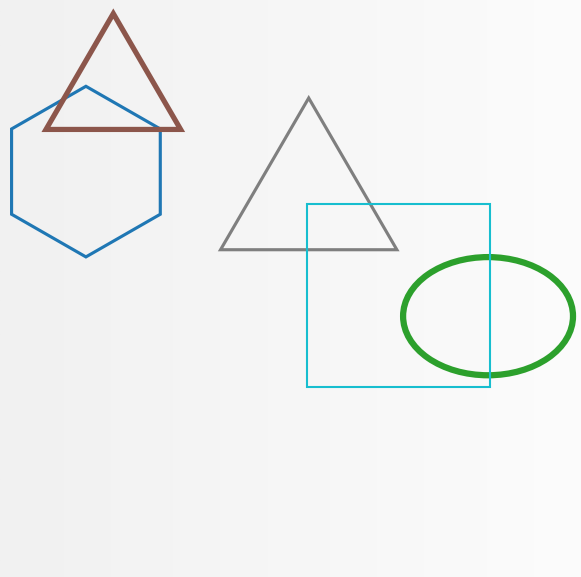[{"shape": "hexagon", "thickness": 1.5, "radius": 0.74, "center": [0.148, 0.702]}, {"shape": "oval", "thickness": 3, "radius": 0.73, "center": [0.84, 0.452]}, {"shape": "triangle", "thickness": 2.5, "radius": 0.67, "center": [0.195, 0.842]}, {"shape": "triangle", "thickness": 1.5, "radius": 0.88, "center": [0.531, 0.654]}, {"shape": "square", "thickness": 1, "radius": 0.79, "center": [0.685, 0.488]}]